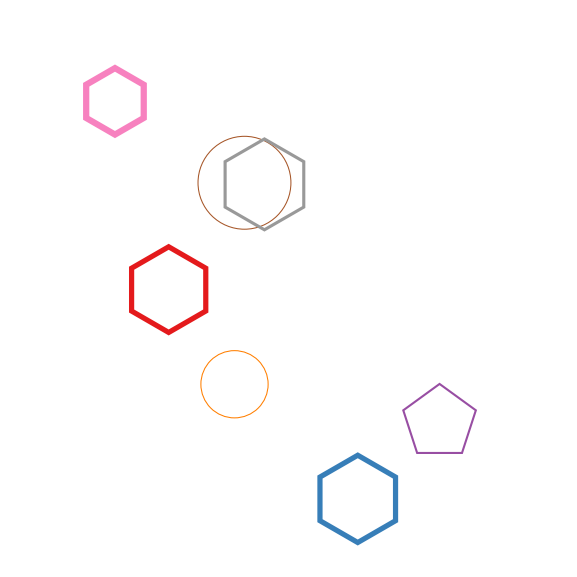[{"shape": "hexagon", "thickness": 2.5, "radius": 0.37, "center": [0.292, 0.498]}, {"shape": "hexagon", "thickness": 2.5, "radius": 0.38, "center": [0.619, 0.135]}, {"shape": "pentagon", "thickness": 1, "radius": 0.33, "center": [0.761, 0.268]}, {"shape": "circle", "thickness": 0.5, "radius": 0.29, "center": [0.406, 0.334]}, {"shape": "circle", "thickness": 0.5, "radius": 0.4, "center": [0.423, 0.683]}, {"shape": "hexagon", "thickness": 3, "radius": 0.29, "center": [0.199, 0.824]}, {"shape": "hexagon", "thickness": 1.5, "radius": 0.39, "center": [0.458, 0.68]}]